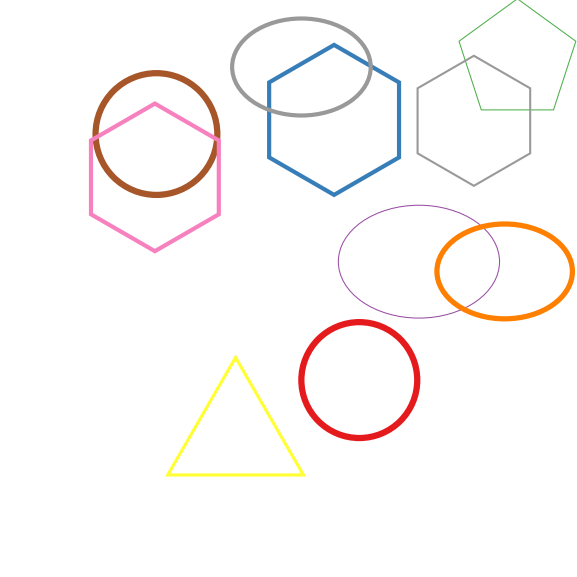[{"shape": "circle", "thickness": 3, "radius": 0.5, "center": [0.622, 0.341]}, {"shape": "hexagon", "thickness": 2, "radius": 0.65, "center": [0.579, 0.792]}, {"shape": "pentagon", "thickness": 0.5, "radius": 0.53, "center": [0.896, 0.895]}, {"shape": "oval", "thickness": 0.5, "radius": 0.7, "center": [0.725, 0.546]}, {"shape": "oval", "thickness": 2.5, "radius": 0.59, "center": [0.874, 0.529]}, {"shape": "triangle", "thickness": 1.5, "radius": 0.68, "center": [0.408, 0.245]}, {"shape": "circle", "thickness": 3, "radius": 0.53, "center": [0.271, 0.767]}, {"shape": "hexagon", "thickness": 2, "radius": 0.64, "center": [0.268, 0.692]}, {"shape": "oval", "thickness": 2, "radius": 0.6, "center": [0.522, 0.883]}, {"shape": "hexagon", "thickness": 1, "radius": 0.56, "center": [0.821, 0.79]}]